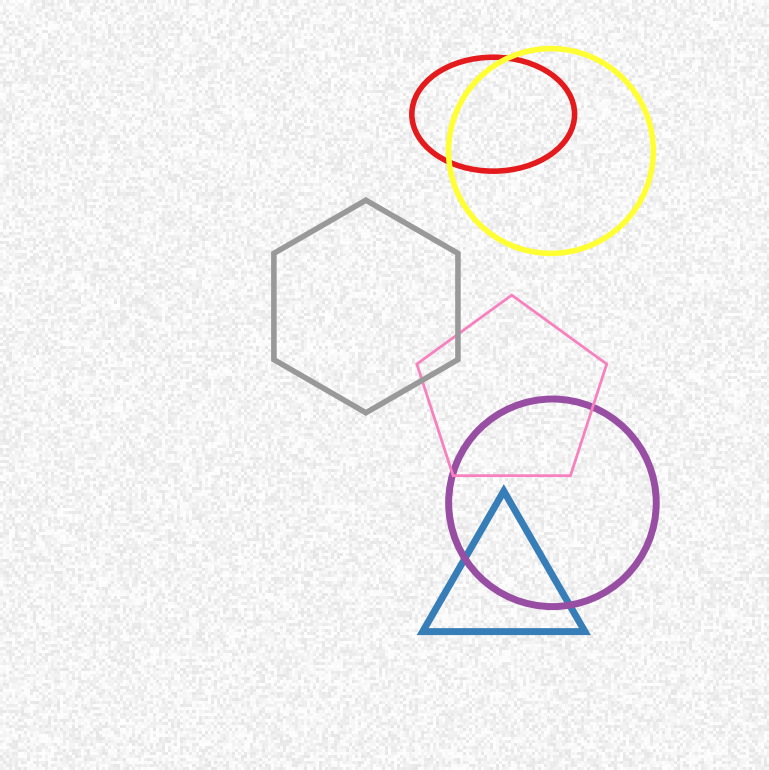[{"shape": "oval", "thickness": 2, "radius": 0.53, "center": [0.641, 0.852]}, {"shape": "triangle", "thickness": 2.5, "radius": 0.61, "center": [0.654, 0.241]}, {"shape": "circle", "thickness": 2.5, "radius": 0.67, "center": [0.717, 0.347]}, {"shape": "circle", "thickness": 2, "radius": 0.66, "center": [0.715, 0.804]}, {"shape": "pentagon", "thickness": 1, "radius": 0.65, "center": [0.665, 0.487]}, {"shape": "hexagon", "thickness": 2, "radius": 0.69, "center": [0.475, 0.602]}]